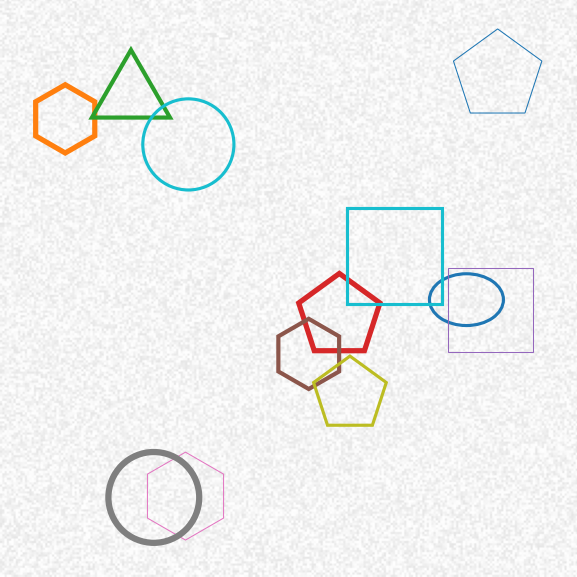[{"shape": "pentagon", "thickness": 0.5, "radius": 0.4, "center": [0.862, 0.869]}, {"shape": "oval", "thickness": 1.5, "radius": 0.32, "center": [0.808, 0.48]}, {"shape": "hexagon", "thickness": 2.5, "radius": 0.3, "center": [0.113, 0.793]}, {"shape": "triangle", "thickness": 2, "radius": 0.39, "center": [0.227, 0.835]}, {"shape": "pentagon", "thickness": 2.5, "radius": 0.37, "center": [0.588, 0.452]}, {"shape": "square", "thickness": 0.5, "radius": 0.37, "center": [0.849, 0.462]}, {"shape": "hexagon", "thickness": 2, "radius": 0.3, "center": [0.535, 0.386]}, {"shape": "hexagon", "thickness": 0.5, "radius": 0.38, "center": [0.321, 0.14]}, {"shape": "circle", "thickness": 3, "radius": 0.39, "center": [0.266, 0.138]}, {"shape": "pentagon", "thickness": 1.5, "radius": 0.33, "center": [0.606, 0.316]}, {"shape": "square", "thickness": 1.5, "radius": 0.41, "center": [0.683, 0.555]}, {"shape": "circle", "thickness": 1.5, "radius": 0.39, "center": [0.326, 0.749]}]